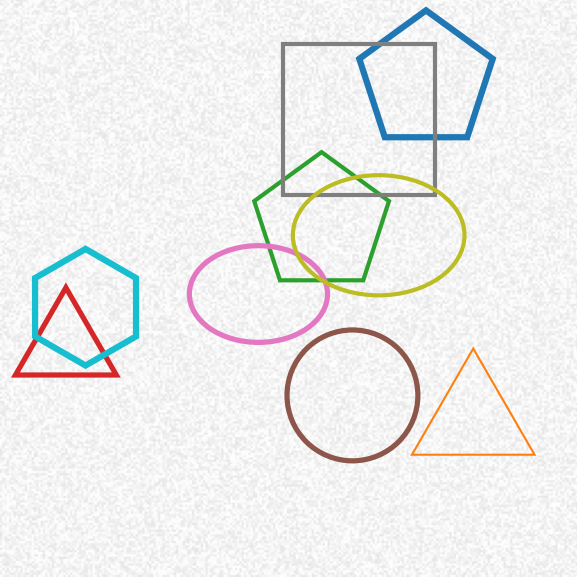[{"shape": "pentagon", "thickness": 3, "radius": 0.61, "center": [0.738, 0.86]}, {"shape": "triangle", "thickness": 1, "radius": 0.61, "center": [0.82, 0.273]}, {"shape": "pentagon", "thickness": 2, "radius": 0.61, "center": [0.557, 0.613]}, {"shape": "triangle", "thickness": 2.5, "radius": 0.5, "center": [0.114, 0.4]}, {"shape": "circle", "thickness": 2.5, "radius": 0.57, "center": [0.61, 0.314]}, {"shape": "oval", "thickness": 2.5, "radius": 0.6, "center": [0.448, 0.49]}, {"shape": "square", "thickness": 2, "radius": 0.66, "center": [0.622, 0.792]}, {"shape": "oval", "thickness": 2, "radius": 0.74, "center": [0.656, 0.592]}, {"shape": "hexagon", "thickness": 3, "radius": 0.5, "center": [0.148, 0.467]}]